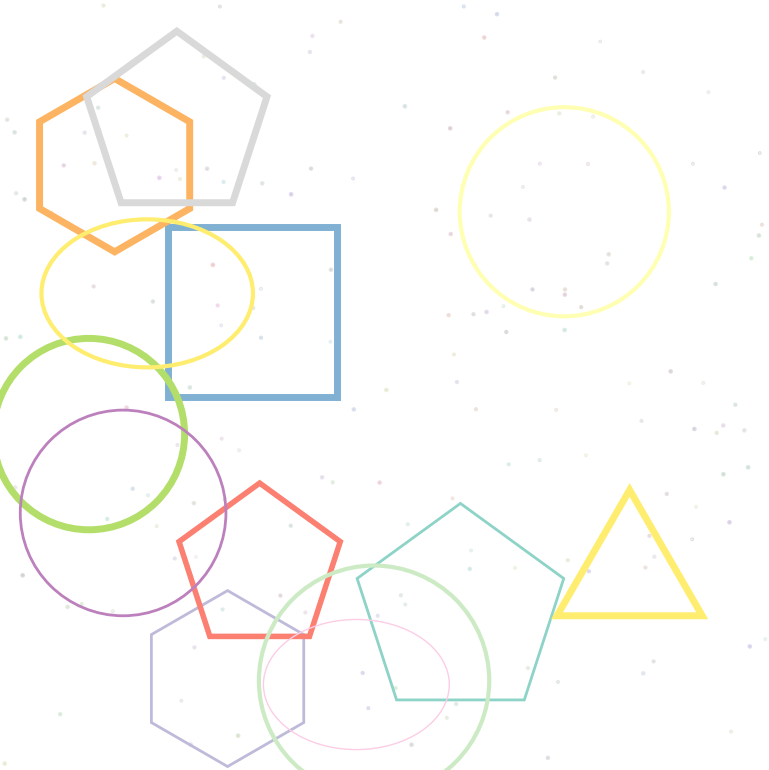[{"shape": "pentagon", "thickness": 1, "radius": 0.71, "center": [0.598, 0.205]}, {"shape": "circle", "thickness": 1.5, "radius": 0.68, "center": [0.733, 0.725]}, {"shape": "hexagon", "thickness": 1, "radius": 0.57, "center": [0.296, 0.119]}, {"shape": "pentagon", "thickness": 2, "radius": 0.55, "center": [0.337, 0.263]}, {"shape": "square", "thickness": 2.5, "radius": 0.55, "center": [0.328, 0.595]}, {"shape": "hexagon", "thickness": 2.5, "radius": 0.56, "center": [0.149, 0.786]}, {"shape": "circle", "thickness": 2.5, "radius": 0.62, "center": [0.115, 0.436]}, {"shape": "oval", "thickness": 0.5, "radius": 0.6, "center": [0.463, 0.111]}, {"shape": "pentagon", "thickness": 2.5, "radius": 0.62, "center": [0.23, 0.836]}, {"shape": "circle", "thickness": 1, "radius": 0.67, "center": [0.16, 0.334]}, {"shape": "circle", "thickness": 1.5, "radius": 0.75, "center": [0.486, 0.116]}, {"shape": "triangle", "thickness": 2.5, "radius": 0.54, "center": [0.818, 0.255]}, {"shape": "oval", "thickness": 1.5, "radius": 0.69, "center": [0.191, 0.619]}]